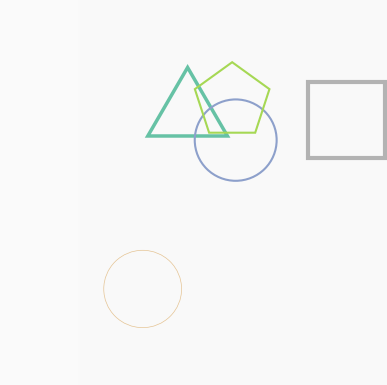[{"shape": "triangle", "thickness": 2.5, "radius": 0.59, "center": [0.484, 0.706]}, {"shape": "circle", "thickness": 1.5, "radius": 0.53, "center": [0.608, 0.636]}, {"shape": "pentagon", "thickness": 1.5, "radius": 0.51, "center": [0.599, 0.737]}, {"shape": "circle", "thickness": 0.5, "radius": 0.5, "center": [0.368, 0.249]}, {"shape": "square", "thickness": 3, "radius": 0.5, "center": [0.893, 0.688]}]